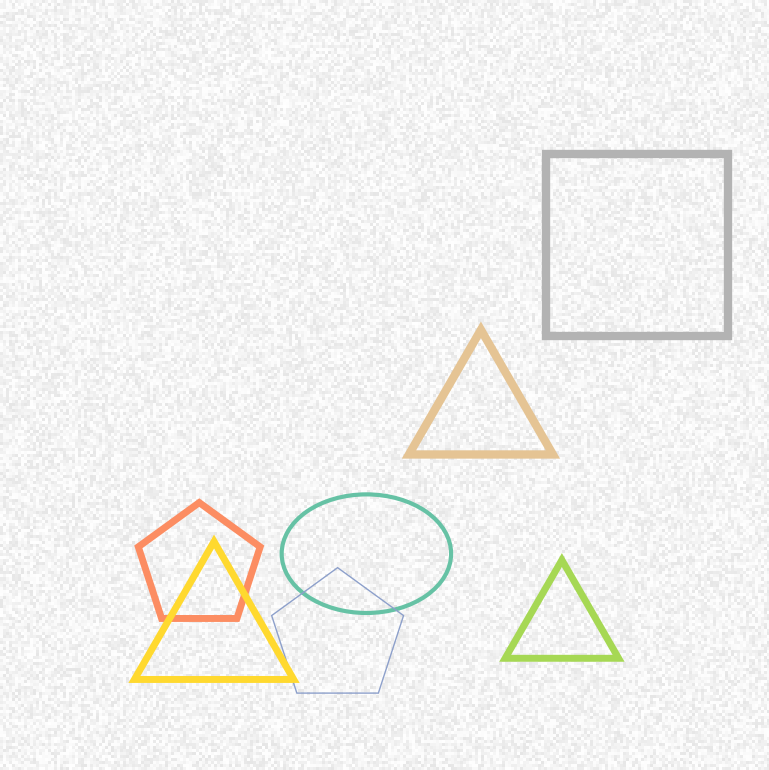[{"shape": "oval", "thickness": 1.5, "radius": 0.55, "center": [0.476, 0.281]}, {"shape": "pentagon", "thickness": 2.5, "radius": 0.42, "center": [0.259, 0.264]}, {"shape": "pentagon", "thickness": 0.5, "radius": 0.45, "center": [0.438, 0.173]}, {"shape": "triangle", "thickness": 2.5, "radius": 0.43, "center": [0.73, 0.188]}, {"shape": "triangle", "thickness": 2.5, "radius": 0.6, "center": [0.278, 0.177]}, {"shape": "triangle", "thickness": 3, "radius": 0.54, "center": [0.625, 0.464]}, {"shape": "square", "thickness": 3, "radius": 0.59, "center": [0.827, 0.682]}]